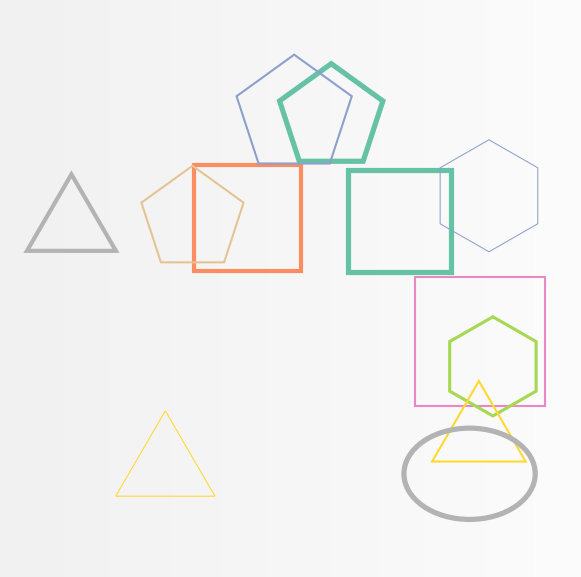[{"shape": "pentagon", "thickness": 2.5, "radius": 0.47, "center": [0.57, 0.795]}, {"shape": "square", "thickness": 2.5, "radius": 0.44, "center": [0.687, 0.616]}, {"shape": "square", "thickness": 2, "radius": 0.46, "center": [0.426, 0.622]}, {"shape": "hexagon", "thickness": 0.5, "radius": 0.48, "center": [0.841, 0.66]}, {"shape": "pentagon", "thickness": 1, "radius": 0.52, "center": [0.506, 0.8]}, {"shape": "square", "thickness": 1, "radius": 0.56, "center": [0.825, 0.408]}, {"shape": "hexagon", "thickness": 1.5, "radius": 0.43, "center": [0.848, 0.365]}, {"shape": "triangle", "thickness": 1, "radius": 0.46, "center": [0.824, 0.246]}, {"shape": "triangle", "thickness": 0.5, "radius": 0.49, "center": [0.284, 0.189]}, {"shape": "pentagon", "thickness": 1, "radius": 0.46, "center": [0.331, 0.62]}, {"shape": "triangle", "thickness": 2, "radius": 0.44, "center": [0.123, 0.609]}, {"shape": "oval", "thickness": 2.5, "radius": 0.56, "center": [0.808, 0.179]}]